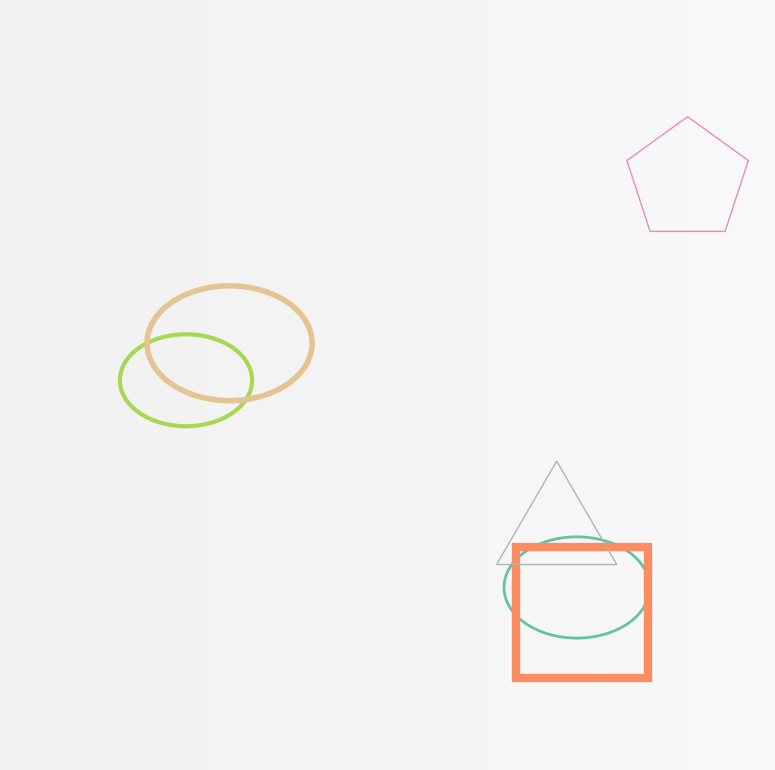[{"shape": "oval", "thickness": 1, "radius": 0.47, "center": [0.744, 0.237]}, {"shape": "square", "thickness": 3, "radius": 0.43, "center": [0.751, 0.205]}, {"shape": "pentagon", "thickness": 0.5, "radius": 0.41, "center": [0.887, 0.766]}, {"shape": "oval", "thickness": 1.5, "radius": 0.43, "center": [0.24, 0.506]}, {"shape": "oval", "thickness": 2, "radius": 0.53, "center": [0.296, 0.554]}, {"shape": "triangle", "thickness": 0.5, "radius": 0.45, "center": [0.718, 0.312]}]